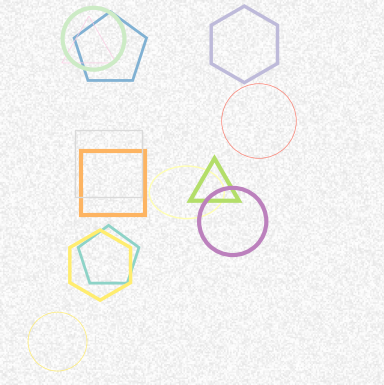[{"shape": "pentagon", "thickness": 2, "radius": 0.41, "center": [0.282, 0.332]}, {"shape": "oval", "thickness": 1, "radius": 0.49, "center": [0.485, 0.5]}, {"shape": "hexagon", "thickness": 2.5, "radius": 0.5, "center": [0.635, 0.885]}, {"shape": "circle", "thickness": 0.5, "radius": 0.48, "center": [0.673, 0.686]}, {"shape": "pentagon", "thickness": 2, "radius": 0.49, "center": [0.287, 0.871]}, {"shape": "square", "thickness": 3, "radius": 0.41, "center": [0.294, 0.524]}, {"shape": "triangle", "thickness": 3, "radius": 0.37, "center": [0.557, 0.515]}, {"shape": "triangle", "thickness": 0.5, "radius": 0.41, "center": [0.231, 0.877]}, {"shape": "square", "thickness": 1, "radius": 0.44, "center": [0.282, 0.576]}, {"shape": "circle", "thickness": 3, "radius": 0.44, "center": [0.604, 0.425]}, {"shape": "circle", "thickness": 3, "radius": 0.4, "center": [0.243, 0.899]}, {"shape": "hexagon", "thickness": 2.5, "radius": 0.46, "center": [0.26, 0.311]}, {"shape": "circle", "thickness": 0.5, "radius": 0.38, "center": [0.149, 0.113]}]